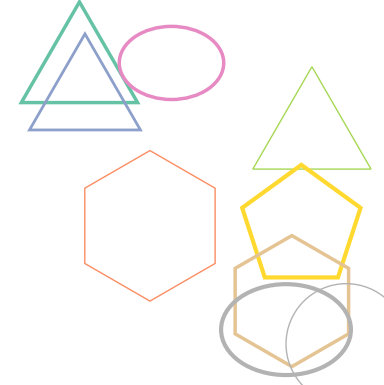[{"shape": "triangle", "thickness": 2.5, "radius": 0.87, "center": [0.206, 0.821]}, {"shape": "hexagon", "thickness": 1, "radius": 0.98, "center": [0.389, 0.413]}, {"shape": "triangle", "thickness": 2, "radius": 0.83, "center": [0.221, 0.746]}, {"shape": "oval", "thickness": 2.5, "radius": 0.68, "center": [0.445, 0.837]}, {"shape": "triangle", "thickness": 1, "radius": 0.89, "center": [0.81, 0.649]}, {"shape": "pentagon", "thickness": 3, "radius": 0.81, "center": [0.783, 0.41]}, {"shape": "hexagon", "thickness": 2.5, "radius": 0.85, "center": [0.758, 0.218]}, {"shape": "circle", "thickness": 1, "radius": 0.78, "center": [0.899, 0.107]}, {"shape": "oval", "thickness": 3, "radius": 0.84, "center": [0.743, 0.144]}]